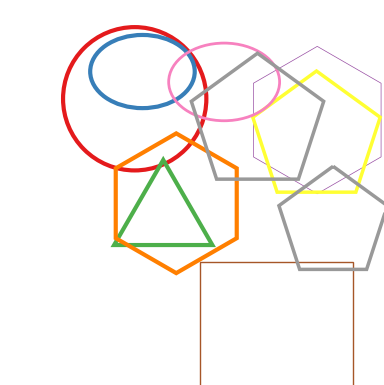[{"shape": "circle", "thickness": 3, "radius": 0.93, "center": [0.35, 0.743]}, {"shape": "oval", "thickness": 3, "radius": 0.68, "center": [0.37, 0.814]}, {"shape": "triangle", "thickness": 3, "radius": 0.74, "center": [0.424, 0.437]}, {"shape": "hexagon", "thickness": 0.5, "radius": 0.96, "center": [0.824, 0.688]}, {"shape": "hexagon", "thickness": 3, "radius": 0.91, "center": [0.458, 0.472]}, {"shape": "pentagon", "thickness": 2.5, "radius": 0.87, "center": [0.822, 0.642]}, {"shape": "square", "thickness": 1, "radius": 0.99, "center": [0.718, 0.12]}, {"shape": "oval", "thickness": 2, "radius": 0.72, "center": [0.582, 0.787]}, {"shape": "pentagon", "thickness": 2.5, "radius": 0.74, "center": [0.865, 0.42]}, {"shape": "pentagon", "thickness": 2.5, "radius": 0.9, "center": [0.669, 0.681]}]